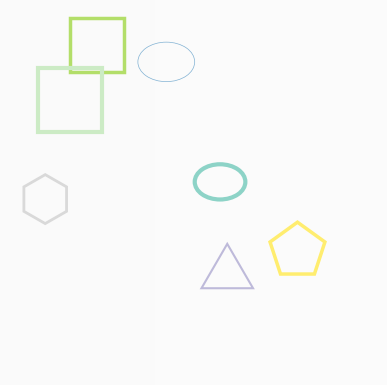[{"shape": "oval", "thickness": 3, "radius": 0.33, "center": [0.568, 0.528]}, {"shape": "triangle", "thickness": 1.5, "radius": 0.38, "center": [0.586, 0.29]}, {"shape": "oval", "thickness": 0.5, "radius": 0.37, "center": [0.429, 0.839]}, {"shape": "square", "thickness": 2.5, "radius": 0.35, "center": [0.249, 0.884]}, {"shape": "hexagon", "thickness": 2, "radius": 0.32, "center": [0.117, 0.483]}, {"shape": "square", "thickness": 3, "radius": 0.41, "center": [0.182, 0.74]}, {"shape": "pentagon", "thickness": 2.5, "radius": 0.37, "center": [0.768, 0.348]}]